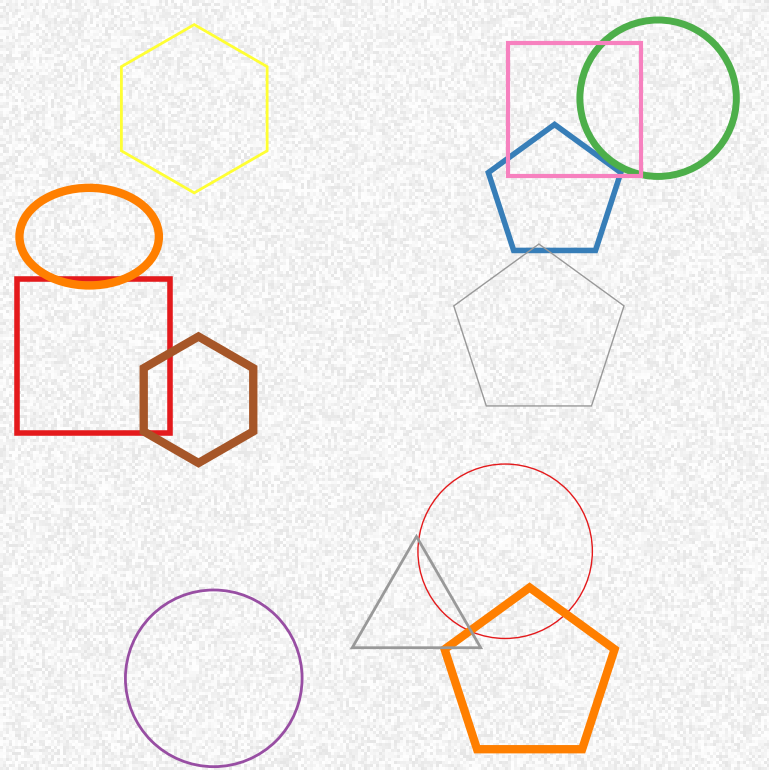[{"shape": "square", "thickness": 2, "radius": 0.5, "center": [0.121, 0.538]}, {"shape": "circle", "thickness": 0.5, "radius": 0.57, "center": [0.656, 0.284]}, {"shape": "pentagon", "thickness": 2, "radius": 0.45, "center": [0.72, 0.748]}, {"shape": "circle", "thickness": 2.5, "radius": 0.51, "center": [0.855, 0.872]}, {"shape": "circle", "thickness": 1, "radius": 0.57, "center": [0.278, 0.119]}, {"shape": "pentagon", "thickness": 3, "radius": 0.58, "center": [0.688, 0.121]}, {"shape": "oval", "thickness": 3, "radius": 0.45, "center": [0.116, 0.693]}, {"shape": "hexagon", "thickness": 1, "radius": 0.55, "center": [0.252, 0.859]}, {"shape": "hexagon", "thickness": 3, "radius": 0.41, "center": [0.258, 0.481]}, {"shape": "square", "thickness": 1.5, "radius": 0.43, "center": [0.746, 0.858]}, {"shape": "triangle", "thickness": 1, "radius": 0.48, "center": [0.541, 0.207]}, {"shape": "pentagon", "thickness": 0.5, "radius": 0.58, "center": [0.7, 0.567]}]